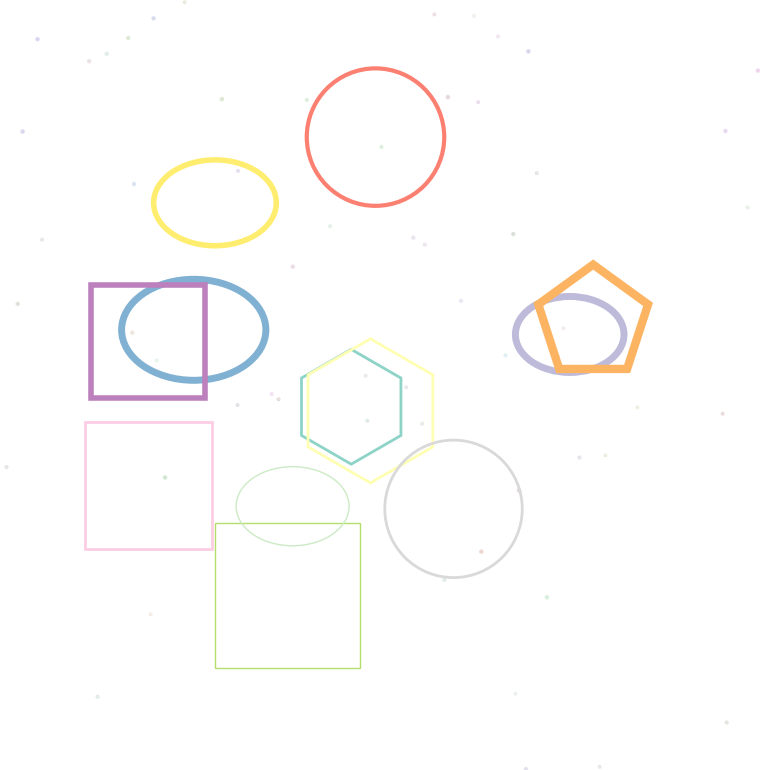[{"shape": "hexagon", "thickness": 1, "radius": 0.37, "center": [0.456, 0.472]}, {"shape": "hexagon", "thickness": 1, "radius": 0.47, "center": [0.481, 0.466]}, {"shape": "oval", "thickness": 2.5, "radius": 0.35, "center": [0.74, 0.566]}, {"shape": "circle", "thickness": 1.5, "radius": 0.45, "center": [0.488, 0.822]}, {"shape": "oval", "thickness": 2.5, "radius": 0.47, "center": [0.252, 0.572]}, {"shape": "pentagon", "thickness": 3, "radius": 0.37, "center": [0.77, 0.581]}, {"shape": "square", "thickness": 0.5, "radius": 0.47, "center": [0.373, 0.226]}, {"shape": "square", "thickness": 1, "radius": 0.41, "center": [0.193, 0.37]}, {"shape": "circle", "thickness": 1, "radius": 0.45, "center": [0.589, 0.339]}, {"shape": "square", "thickness": 2, "radius": 0.37, "center": [0.192, 0.556]}, {"shape": "oval", "thickness": 0.5, "radius": 0.37, "center": [0.38, 0.343]}, {"shape": "oval", "thickness": 2, "radius": 0.4, "center": [0.279, 0.737]}]